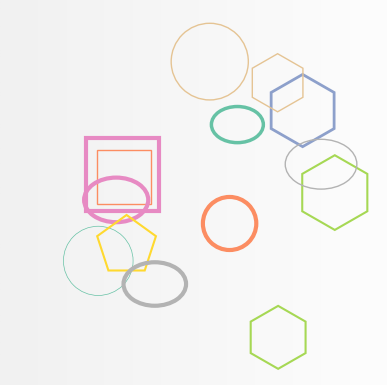[{"shape": "oval", "thickness": 2.5, "radius": 0.34, "center": [0.613, 0.676]}, {"shape": "circle", "thickness": 0.5, "radius": 0.45, "center": [0.254, 0.322]}, {"shape": "square", "thickness": 1, "radius": 0.35, "center": [0.32, 0.541]}, {"shape": "circle", "thickness": 3, "radius": 0.34, "center": [0.592, 0.42]}, {"shape": "hexagon", "thickness": 2, "radius": 0.47, "center": [0.781, 0.713]}, {"shape": "square", "thickness": 3, "radius": 0.47, "center": [0.317, 0.547]}, {"shape": "oval", "thickness": 3, "radius": 0.41, "center": [0.3, 0.481]}, {"shape": "hexagon", "thickness": 1.5, "radius": 0.49, "center": [0.864, 0.5]}, {"shape": "hexagon", "thickness": 1.5, "radius": 0.41, "center": [0.718, 0.124]}, {"shape": "pentagon", "thickness": 1.5, "radius": 0.4, "center": [0.327, 0.362]}, {"shape": "circle", "thickness": 1, "radius": 0.5, "center": [0.541, 0.84]}, {"shape": "hexagon", "thickness": 1, "radius": 0.38, "center": [0.716, 0.785]}, {"shape": "oval", "thickness": 3, "radius": 0.4, "center": [0.399, 0.262]}, {"shape": "oval", "thickness": 1, "radius": 0.46, "center": [0.829, 0.573]}]